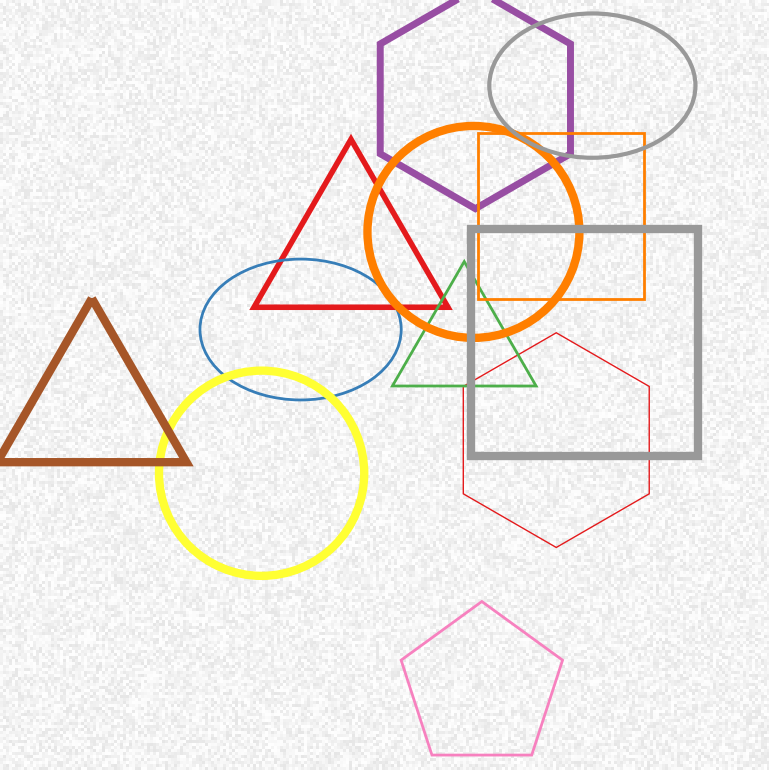[{"shape": "triangle", "thickness": 2, "radius": 0.73, "center": [0.456, 0.674]}, {"shape": "hexagon", "thickness": 0.5, "radius": 0.7, "center": [0.722, 0.428]}, {"shape": "oval", "thickness": 1, "radius": 0.65, "center": [0.39, 0.572]}, {"shape": "triangle", "thickness": 1, "radius": 0.54, "center": [0.603, 0.553]}, {"shape": "hexagon", "thickness": 2.5, "radius": 0.71, "center": [0.617, 0.872]}, {"shape": "square", "thickness": 1, "radius": 0.54, "center": [0.728, 0.72]}, {"shape": "circle", "thickness": 3, "radius": 0.69, "center": [0.615, 0.699]}, {"shape": "circle", "thickness": 3, "radius": 0.67, "center": [0.34, 0.385]}, {"shape": "triangle", "thickness": 3, "radius": 0.71, "center": [0.119, 0.471]}, {"shape": "pentagon", "thickness": 1, "radius": 0.55, "center": [0.626, 0.109]}, {"shape": "square", "thickness": 3, "radius": 0.74, "center": [0.759, 0.555]}, {"shape": "oval", "thickness": 1.5, "radius": 0.67, "center": [0.769, 0.889]}]